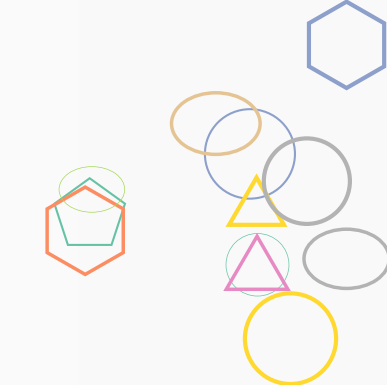[{"shape": "pentagon", "thickness": 1.5, "radius": 0.48, "center": [0.231, 0.441]}, {"shape": "circle", "thickness": 0.5, "radius": 0.41, "center": [0.664, 0.312]}, {"shape": "hexagon", "thickness": 2.5, "radius": 0.57, "center": [0.22, 0.401]}, {"shape": "circle", "thickness": 1.5, "radius": 0.58, "center": [0.645, 0.6]}, {"shape": "hexagon", "thickness": 3, "radius": 0.56, "center": [0.894, 0.884]}, {"shape": "triangle", "thickness": 2.5, "radius": 0.46, "center": [0.663, 0.294]}, {"shape": "oval", "thickness": 0.5, "radius": 0.42, "center": [0.237, 0.508]}, {"shape": "triangle", "thickness": 3, "radius": 0.41, "center": [0.662, 0.457]}, {"shape": "circle", "thickness": 3, "radius": 0.59, "center": [0.75, 0.12]}, {"shape": "oval", "thickness": 2.5, "radius": 0.57, "center": [0.557, 0.679]}, {"shape": "circle", "thickness": 3, "radius": 0.56, "center": [0.792, 0.529]}, {"shape": "oval", "thickness": 2.5, "radius": 0.55, "center": [0.894, 0.328]}]